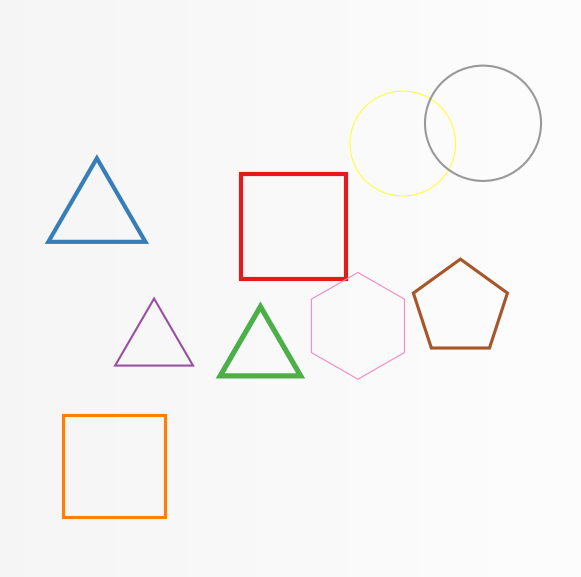[{"shape": "square", "thickness": 2, "radius": 0.45, "center": [0.505, 0.607]}, {"shape": "triangle", "thickness": 2, "radius": 0.48, "center": [0.167, 0.629]}, {"shape": "triangle", "thickness": 2.5, "radius": 0.4, "center": [0.448, 0.388]}, {"shape": "triangle", "thickness": 1, "radius": 0.39, "center": [0.265, 0.405]}, {"shape": "square", "thickness": 1.5, "radius": 0.44, "center": [0.196, 0.192]}, {"shape": "circle", "thickness": 0.5, "radius": 0.45, "center": [0.693, 0.751]}, {"shape": "pentagon", "thickness": 1.5, "radius": 0.43, "center": [0.792, 0.465]}, {"shape": "hexagon", "thickness": 0.5, "radius": 0.46, "center": [0.616, 0.435]}, {"shape": "circle", "thickness": 1, "radius": 0.5, "center": [0.831, 0.786]}]